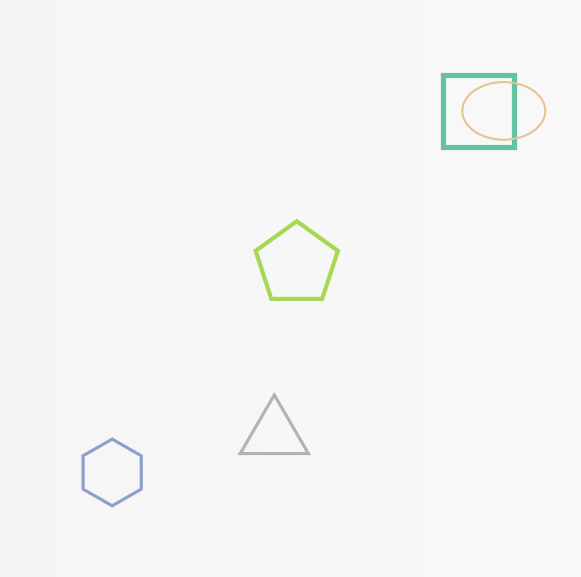[{"shape": "square", "thickness": 2.5, "radius": 0.31, "center": [0.824, 0.807]}, {"shape": "hexagon", "thickness": 1.5, "radius": 0.29, "center": [0.193, 0.181]}, {"shape": "pentagon", "thickness": 2, "radius": 0.37, "center": [0.511, 0.542]}, {"shape": "oval", "thickness": 1, "radius": 0.36, "center": [0.867, 0.807]}, {"shape": "triangle", "thickness": 1.5, "radius": 0.34, "center": [0.472, 0.248]}]